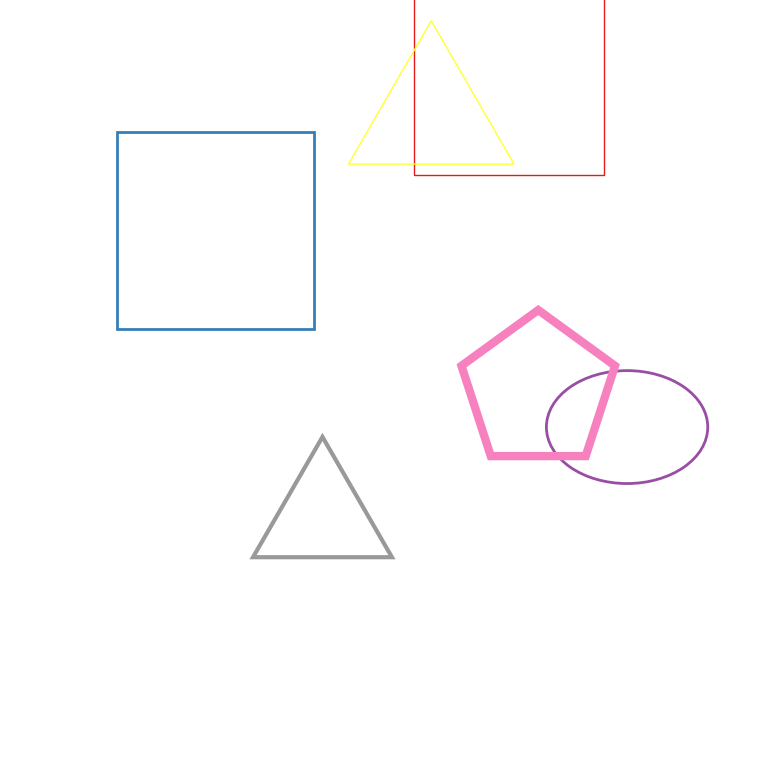[{"shape": "square", "thickness": 0.5, "radius": 0.62, "center": [0.661, 0.896]}, {"shape": "square", "thickness": 1, "radius": 0.64, "center": [0.28, 0.701]}, {"shape": "oval", "thickness": 1, "radius": 0.52, "center": [0.814, 0.445]}, {"shape": "triangle", "thickness": 0.5, "radius": 0.62, "center": [0.56, 0.849]}, {"shape": "pentagon", "thickness": 3, "radius": 0.52, "center": [0.699, 0.493]}, {"shape": "triangle", "thickness": 1.5, "radius": 0.52, "center": [0.419, 0.328]}]